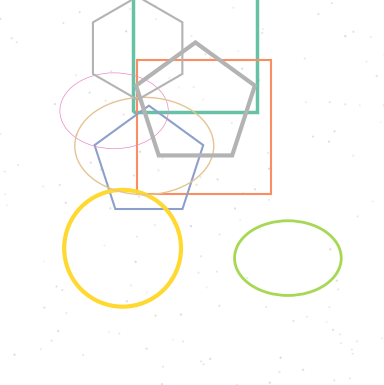[{"shape": "square", "thickness": 2.5, "radius": 0.81, "center": [0.506, 0.871]}, {"shape": "square", "thickness": 1.5, "radius": 0.87, "center": [0.53, 0.669]}, {"shape": "pentagon", "thickness": 1.5, "radius": 0.74, "center": [0.387, 0.577]}, {"shape": "oval", "thickness": 0.5, "radius": 0.7, "center": [0.296, 0.712]}, {"shape": "oval", "thickness": 2, "radius": 0.69, "center": [0.748, 0.33]}, {"shape": "circle", "thickness": 3, "radius": 0.76, "center": [0.318, 0.355]}, {"shape": "oval", "thickness": 1, "radius": 0.9, "center": [0.375, 0.621]}, {"shape": "hexagon", "thickness": 1.5, "radius": 0.67, "center": [0.358, 0.875]}, {"shape": "pentagon", "thickness": 3, "radius": 0.81, "center": [0.508, 0.727]}]